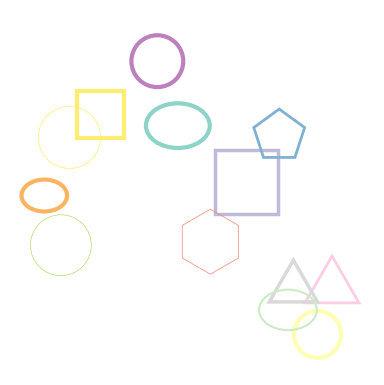[{"shape": "oval", "thickness": 3, "radius": 0.41, "center": [0.462, 0.674]}, {"shape": "circle", "thickness": 3, "radius": 0.31, "center": [0.825, 0.131]}, {"shape": "square", "thickness": 2.5, "radius": 0.41, "center": [0.641, 0.527]}, {"shape": "hexagon", "thickness": 0.5, "radius": 0.42, "center": [0.546, 0.372]}, {"shape": "pentagon", "thickness": 2, "radius": 0.35, "center": [0.725, 0.647]}, {"shape": "oval", "thickness": 3, "radius": 0.3, "center": [0.115, 0.492]}, {"shape": "circle", "thickness": 0.5, "radius": 0.4, "center": [0.158, 0.363]}, {"shape": "triangle", "thickness": 2, "radius": 0.41, "center": [0.862, 0.254]}, {"shape": "triangle", "thickness": 2.5, "radius": 0.36, "center": [0.762, 0.252]}, {"shape": "circle", "thickness": 3, "radius": 0.34, "center": [0.409, 0.841]}, {"shape": "oval", "thickness": 1.5, "radius": 0.37, "center": [0.748, 0.195]}, {"shape": "square", "thickness": 3, "radius": 0.31, "center": [0.262, 0.703]}, {"shape": "circle", "thickness": 0.5, "radius": 0.4, "center": [0.18, 0.643]}]